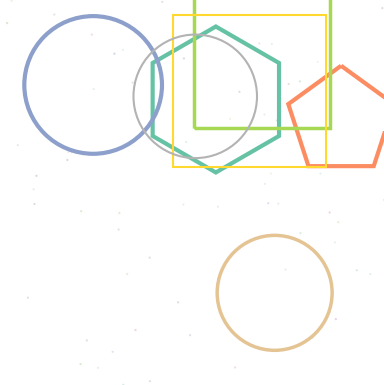[{"shape": "hexagon", "thickness": 3, "radius": 0.95, "center": [0.561, 0.742]}, {"shape": "pentagon", "thickness": 3, "radius": 0.72, "center": [0.886, 0.685]}, {"shape": "circle", "thickness": 3, "radius": 0.89, "center": [0.242, 0.779]}, {"shape": "square", "thickness": 2.5, "radius": 0.88, "center": [0.681, 0.844]}, {"shape": "square", "thickness": 1.5, "radius": 0.99, "center": [0.648, 0.764]}, {"shape": "circle", "thickness": 2.5, "radius": 0.75, "center": [0.713, 0.239]}, {"shape": "circle", "thickness": 1.5, "radius": 0.8, "center": [0.507, 0.75]}]